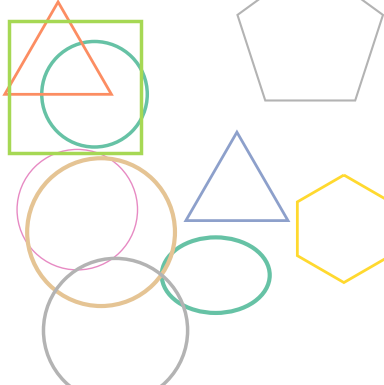[{"shape": "circle", "thickness": 2.5, "radius": 0.69, "center": [0.245, 0.755]}, {"shape": "oval", "thickness": 3, "radius": 0.7, "center": [0.56, 0.285]}, {"shape": "triangle", "thickness": 2, "radius": 0.8, "center": [0.151, 0.835]}, {"shape": "triangle", "thickness": 2, "radius": 0.77, "center": [0.615, 0.504]}, {"shape": "circle", "thickness": 1, "radius": 0.78, "center": [0.201, 0.455]}, {"shape": "square", "thickness": 2.5, "radius": 0.86, "center": [0.195, 0.774]}, {"shape": "hexagon", "thickness": 2, "radius": 0.7, "center": [0.893, 0.406]}, {"shape": "circle", "thickness": 3, "radius": 0.96, "center": [0.263, 0.397]}, {"shape": "pentagon", "thickness": 1.5, "radius": 0.99, "center": [0.806, 0.9]}, {"shape": "circle", "thickness": 2.5, "radius": 0.94, "center": [0.3, 0.142]}]